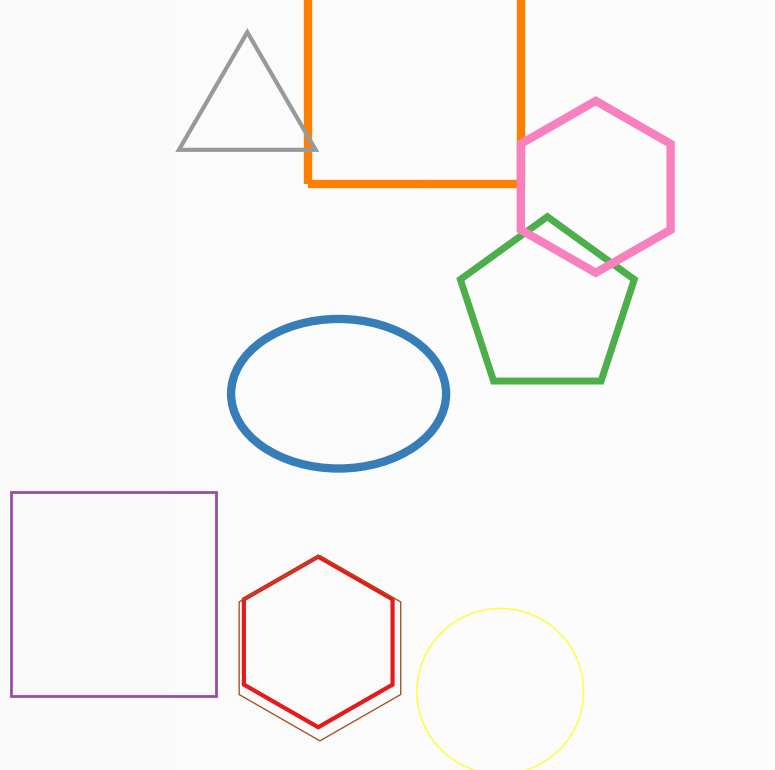[{"shape": "hexagon", "thickness": 1.5, "radius": 0.55, "center": [0.411, 0.166]}, {"shape": "oval", "thickness": 3, "radius": 0.69, "center": [0.437, 0.489]}, {"shape": "pentagon", "thickness": 2.5, "radius": 0.59, "center": [0.706, 0.601]}, {"shape": "square", "thickness": 1, "radius": 0.66, "center": [0.147, 0.229]}, {"shape": "square", "thickness": 3, "radius": 0.69, "center": [0.535, 0.898]}, {"shape": "circle", "thickness": 0.5, "radius": 0.54, "center": [0.646, 0.102]}, {"shape": "hexagon", "thickness": 0.5, "radius": 0.6, "center": [0.413, 0.158]}, {"shape": "hexagon", "thickness": 3, "radius": 0.56, "center": [0.769, 0.757]}, {"shape": "triangle", "thickness": 1.5, "radius": 0.51, "center": [0.319, 0.856]}]